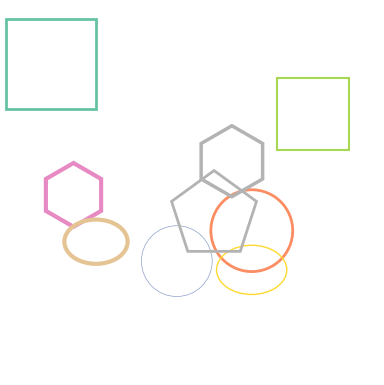[{"shape": "square", "thickness": 2, "radius": 0.59, "center": [0.132, 0.833]}, {"shape": "circle", "thickness": 2, "radius": 0.53, "center": [0.654, 0.401]}, {"shape": "circle", "thickness": 0.5, "radius": 0.46, "center": [0.459, 0.322]}, {"shape": "hexagon", "thickness": 3, "radius": 0.41, "center": [0.191, 0.494]}, {"shape": "square", "thickness": 1.5, "radius": 0.47, "center": [0.813, 0.705]}, {"shape": "oval", "thickness": 1, "radius": 0.46, "center": [0.654, 0.299]}, {"shape": "oval", "thickness": 3, "radius": 0.41, "center": [0.249, 0.372]}, {"shape": "hexagon", "thickness": 2.5, "radius": 0.46, "center": [0.602, 0.581]}, {"shape": "pentagon", "thickness": 2, "radius": 0.58, "center": [0.556, 0.441]}]